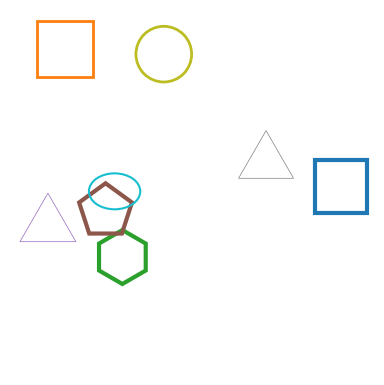[{"shape": "square", "thickness": 3, "radius": 0.34, "center": [0.886, 0.516]}, {"shape": "square", "thickness": 2, "radius": 0.36, "center": [0.168, 0.872]}, {"shape": "hexagon", "thickness": 3, "radius": 0.35, "center": [0.318, 0.332]}, {"shape": "triangle", "thickness": 0.5, "radius": 0.42, "center": [0.124, 0.414]}, {"shape": "pentagon", "thickness": 3, "radius": 0.36, "center": [0.274, 0.452]}, {"shape": "triangle", "thickness": 0.5, "radius": 0.41, "center": [0.691, 0.578]}, {"shape": "circle", "thickness": 2, "radius": 0.36, "center": [0.425, 0.859]}, {"shape": "oval", "thickness": 1.5, "radius": 0.33, "center": [0.298, 0.503]}]